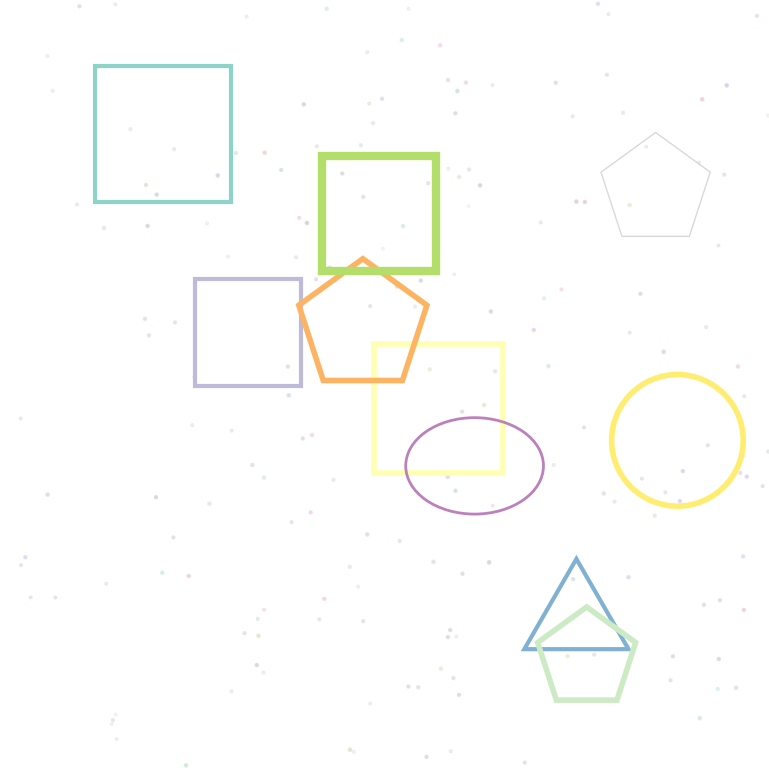[{"shape": "square", "thickness": 1.5, "radius": 0.44, "center": [0.211, 0.826]}, {"shape": "square", "thickness": 2, "radius": 0.42, "center": [0.569, 0.47]}, {"shape": "square", "thickness": 1.5, "radius": 0.35, "center": [0.322, 0.568]}, {"shape": "triangle", "thickness": 1.5, "radius": 0.39, "center": [0.749, 0.196]}, {"shape": "pentagon", "thickness": 2, "radius": 0.44, "center": [0.471, 0.577]}, {"shape": "square", "thickness": 3, "radius": 0.37, "center": [0.492, 0.722]}, {"shape": "pentagon", "thickness": 0.5, "radius": 0.37, "center": [0.851, 0.753]}, {"shape": "oval", "thickness": 1, "radius": 0.45, "center": [0.616, 0.395]}, {"shape": "pentagon", "thickness": 2, "radius": 0.33, "center": [0.762, 0.145]}, {"shape": "circle", "thickness": 2, "radius": 0.43, "center": [0.88, 0.428]}]